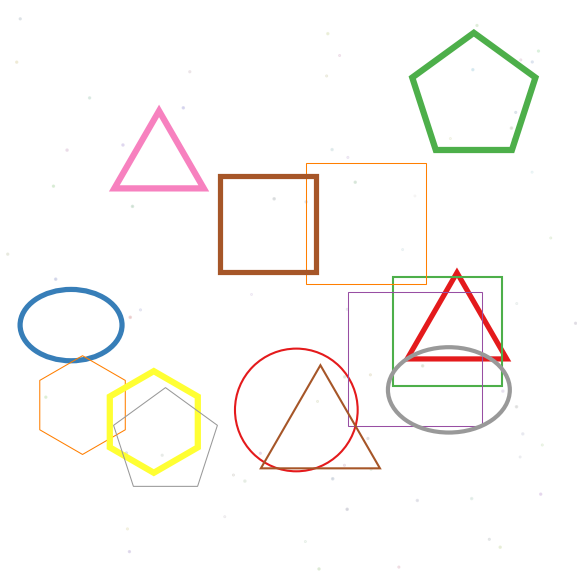[{"shape": "triangle", "thickness": 2.5, "radius": 0.5, "center": [0.791, 0.427]}, {"shape": "circle", "thickness": 1, "radius": 0.53, "center": [0.513, 0.289]}, {"shape": "oval", "thickness": 2.5, "radius": 0.44, "center": [0.123, 0.436]}, {"shape": "square", "thickness": 1, "radius": 0.47, "center": [0.775, 0.425]}, {"shape": "pentagon", "thickness": 3, "radius": 0.56, "center": [0.821, 0.83]}, {"shape": "square", "thickness": 0.5, "radius": 0.58, "center": [0.718, 0.377]}, {"shape": "hexagon", "thickness": 0.5, "radius": 0.43, "center": [0.143, 0.298]}, {"shape": "square", "thickness": 0.5, "radius": 0.52, "center": [0.634, 0.612]}, {"shape": "hexagon", "thickness": 3, "radius": 0.44, "center": [0.266, 0.268]}, {"shape": "square", "thickness": 2.5, "radius": 0.42, "center": [0.464, 0.612]}, {"shape": "triangle", "thickness": 1, "radius": 0.6, "center": [0.555, 0.248]}, {"shape": "triangle", "thickness": 3, "radius": 0.45, "center": [0.275, 0.718]}, {"shape": "pentagon", "thickness": 0.5, "radius": 0.47, "center": [0.287, 0.233]}, {"shape": "oval", "thickness": 2, "radius": 0.53, "center": [0.777, 0.324]}]